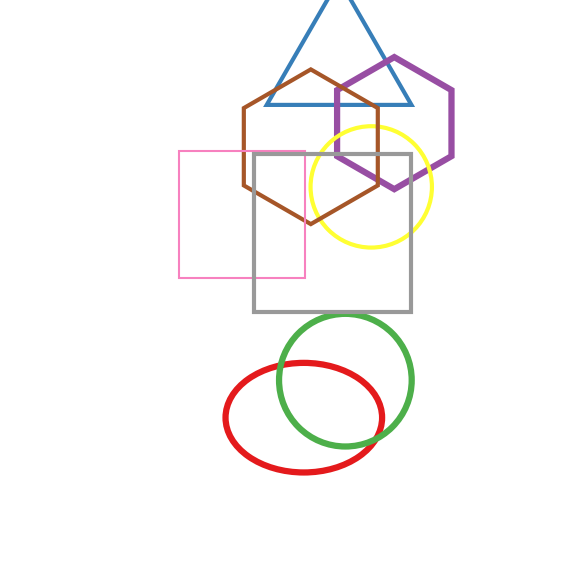[{"shape": "oval", "thickness": 3, "radius": 0.68, "center": [0.526, 0.276]}, {"shape": "triangle", "thickness": 2, "radius": 0.72, "center": [0.587, 0.89]}, {"shape": "circle", "thickness": 3, "radius": 0.57, "center": [0.598, 0.341]}, {"shape": "hexagon", "thickness": 3, "radius": 0.57, "center": [0.683, 0.786]}, {"shape": "circle", "thickness": 2, "radius": 0.53, "center": [0.643, 0.676]}, {"shape": "hexagon", "thickness": 2, "radius": 0.67, "center": [0.538, 0.745]}, {"shape": "square", "thickness": 1, "radius": 0.55, "center": [0.42, 0.628]}, {"shape": "square", "thickness": 2, "radius": 0.68, "center": [0.575, 0.596]}]